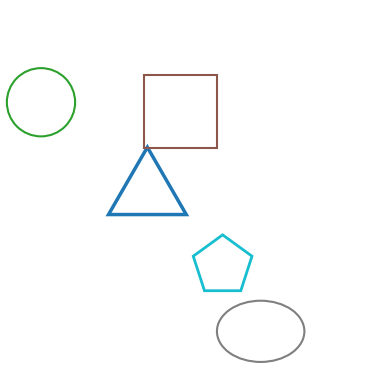[{"shape": "triangle", "thickness": 2.5, "radius": 0.58, "center": [0.383, 0.501]}, {"shape": "circle", "thickness": 1.5, "radius": 0.44, "center": [0.106, 0.734]}, {"shape": "square", "thickness": 1.5, "radius": 0.47, "center": [0.469, 0.71]}, {"shape": "oval", "thickness": 1.5, "radius": 0.57, "center": [0.677, 0.139]}, {"shape": "pentagon", "thickness": 2, "radius": 0.4, "center": [0.578, 0.31]}]